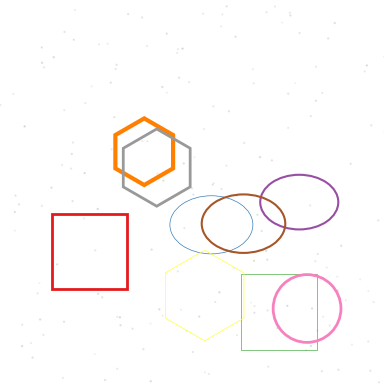[{"shape": "square", "thickness": 2, "radius": 0.48, "center": [0.232, 0.347]}, {"shape": "oval", "thickness": 0.5, "radius": 0.54, "center": [0.549, 0.416]}, {"shape": "square", "thickness": 0.5, "radius": 0.5, "center": [0.725, 0.19]}, {"shape": "oval", "thickness": 1.5, "radius": 0.51, "center": [0.777, 0.475]}, {"shape": "hexagon", "thickness": 3, "radius": 0.43, "center": [0.375, 0.606]}, {"shape": "hexagon", "thickness": 0.5, "radius": 0.59, "center": [0.532, 0.232]}, {"shape": "oval", "thickness": 1.5, "radius": 0.54, "center": [0.632, 0.419]}, {"shape": "circle", "thickness": 2, "radius": 0.44, "center": [0.798, 0.199]}, {"shape": "hexagon", "thickness": 2, "radius": 0.5, "center": [0.407, 0.565]}]